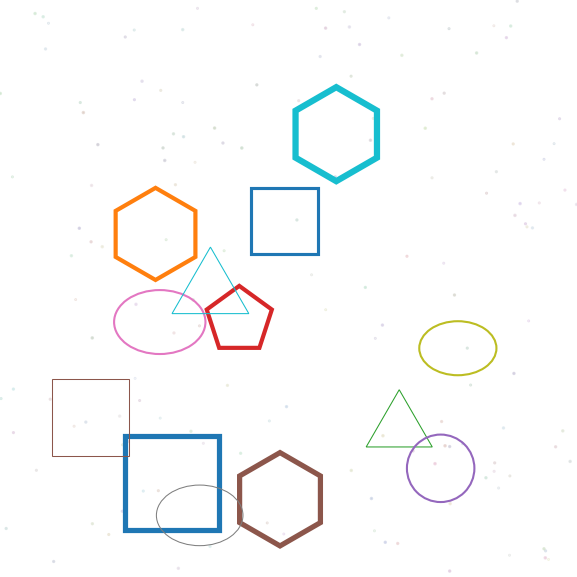[{"shape": "square", "thickness": 1.5, "radius": 0.29, "center": [0.493, 0.616]}, {"shape": "square", "thickness": 2.5, "radius": 0.41, "center": [0.298, 0.163]}, {"shape": "hexagon", "thickness": 2, "radius": 0.4, "center": [0.269, 0.594]}, {"shape": "triangle", "thickness": 0.5, "radius": 0.33, "center": [0.691, 0.258]}, {"shape": "pentagon", "thickness": 2, "radius": 0.3, "center": [0.414, 0.445]}, {"shape": "circle", "thickness": 1, "radius": 0.29, "center": [0.763, 0.188]}, {"shape": "square", "thickness": 0.5, "radius": 0.33, "center": [0.157, 0.276]}, {"shape": "hexagon", "thickness": 2.5, "radius": 0.4, "center": [0.485, 0.135]}, {"shape": "oval", "thickness": 1, "radius": 0.4, "center": [0.277, 0.441]}, {"shape": "oval", "thickness": 0.5, "radius": 0.37, "center": [0.346, 0.107]}, {"shape": "oval", "thickness": 1, "radius": 0.33, "center": [0.793, 0.396]}, {"shape": "triangle", "thickness": 0.5, "radius": 0.38, "center": [0.364, 0.494]}, {"shape": "hexagon", "thickness": 3, "radius": 0.41, "center": [0.582, 0.767]}]